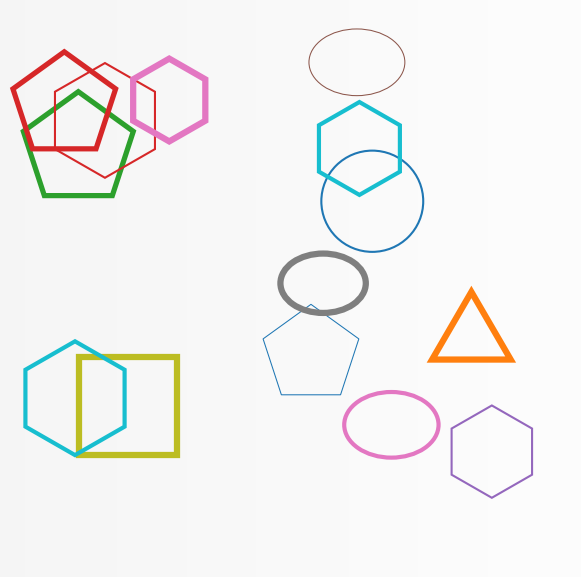[{"shape": "pentagon", "thickness": 0.5, "radius": 0.43, "center": [0.535, 0.386]}, {"shape": "circle", "thickness": 1, "radius": 0.44, "center": [0.64, 0.651]}, {"shape": "triangle", "thickness": 3, "radius": 0.39, "center": [0.811, 0.416]}, {"shape": "pentagon", "thickness": 2.5, "radius": 0.5, "center": [0.135, 0.741]}, {"shape": "hexagon", "thickness": 1, "radius": 0.5, "center": [0.181, 0.791]}, {"shape": "pentagon", "thickness": 2.5, "radius": 0.46, "center": [0.111, 0.817]}, {"shape": "hexagon", "thickness": 1, "radius": 0.4, "center": [0.846, 0.217]}, {"shape": "oval", "thickness": 0.5, "radius": 0.41, "center": [0.614, 0.891]}, {"shape": "hexagon", "thickness": 3, "radius": 0.36, "center": [0.291, 0.826]}, {"shape": "oval", "thickness": 2, "radius": 0.41, "center": [0.673, 0.264]}, {"shape": "oval", "thickness": 3, "radius": 0.37, "center": [0.556, 0.509]}, {"shape": "square", "thickness": 3, "radius": 0.42, "center": [0.221, 0.296]}, {"shape": "hexagon", "thickness": 2, "radius": 0.49, "center": [0.129, 0.31]}, {"shape": "hexagon", "thickness": 2, "radius": 0.4, "center": [0.618, 0.742]}]